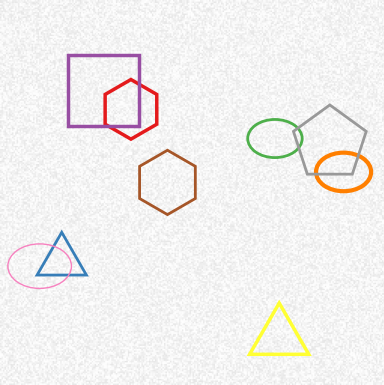[{"shape": "hexagon", "thickness": 2.5, "radius": 0.39, "center": [0.34, 0.716]}, {"shape": "triangle", "thickness": 2, "radius": 0.37, "center": [0.16, 0.323]}, {"shape": "oval", "thickness": 2, "radius": 0.35, "center": [0.714, 0.64]}, {"shape": "square", "thickness": 2.5, "radius": 0.46, "center": [0.269, 0.765]}, {"shape": "oval", "thickness": 3, "radius": 0.36, "center": [0.892, 0.553]}, {"shape": "triangle", "thickness": 2.5, "radius": 0.44, "center": [0.725, 0.124]}, {"shape": "hexagon", "thickness": 2, "radius": 0.42, "center": [0.435, 0.526]}, {"shape": "oval", "thickness": 1, "radius": 0.41, "center": [0.103, 0.309]}, {"shape": "pentagon", "thickness": 2, "radius": 0.5, "center": [0.857, 0.628]}]